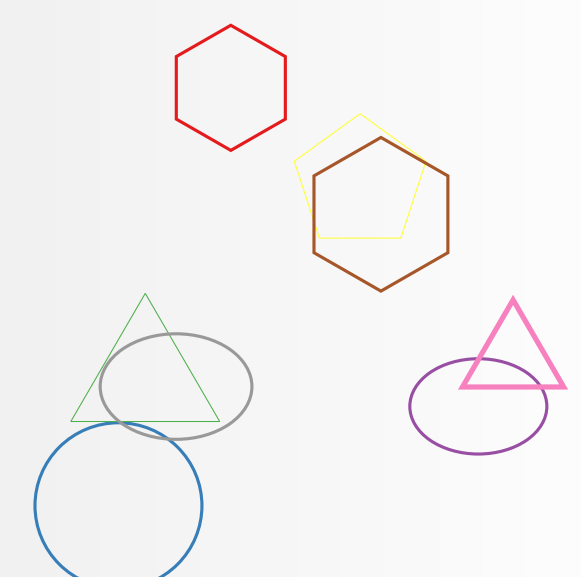[{"shape": "hexagon", "thickness": 1.5, "radius": 0.54, "center": [0.397, 0.847]}, {"shape": "circle", "thickness": 1.5, "radius": 0.72, "center": [0.204, 0.123]}, {"shape": "triangle", "thickness": 0.5, "radius": 0.74, "center": [0.25, 0.343]}, {"shape": "oval", "thickness": 1.5, "radius": 0.59, "center": [0.823, 0.295]}, {"shape": "pentagon", "thickness": 0.5, "radius": 0.6, "center": [0.62, 0.683]}, {"shape": "hexagon", "thickness": 1.5, "radius": 0.67, "center": [0.655, 0.628]}, {"shape": "triangle", "thickness": 2.5, "radius": 0.5, "center": [0.883, 0.379]}, {"shape": "oval", "thickness": 1.5, "radius": 0.65, "center": [0.303, 0.33]}]